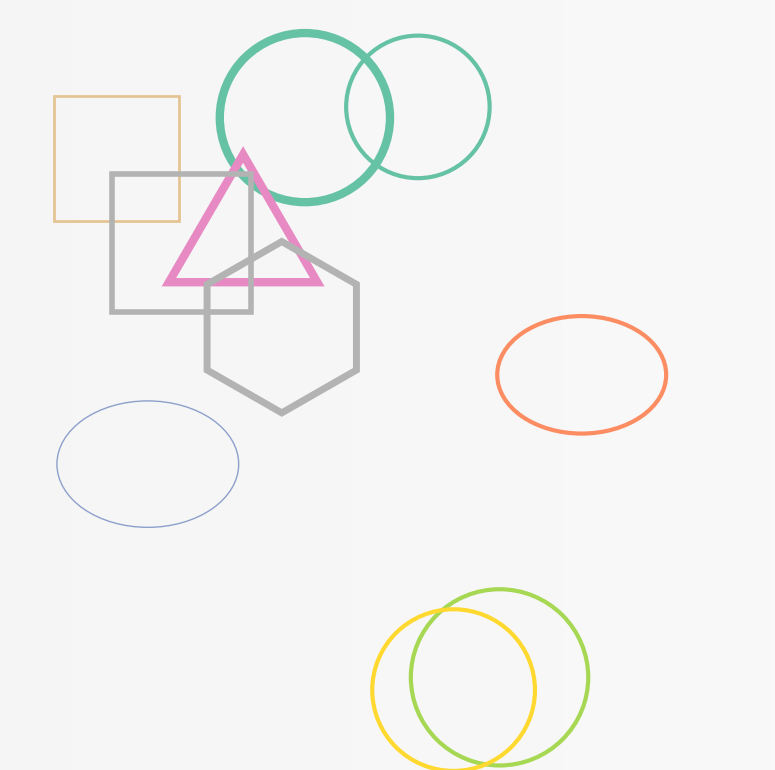[{"shape": "circle", "thickness": 1.5, "radius": 0.46, "center": [0.539, 0.861]}, {"shape": "circle", "thickness": 3, "radius": 0.55, "center": [0.393, 0.847]}, {"shape": "oval", "thickness": 1.5, "radius": 0.54, "center": [0.751, 0.513]}, {"shape": "oval", "thickness": 0.5, "radius": 0.59, "center": [0.191, 0.397]}, {"shape": "triangle", "thickness": 3, "radius": 0.55, "center": [0.314, 0.689]}, {"shape": "circle", "thickness": 1.5, "radius": 0.57, "center": [0.645, 0.12]}, {"shape": "circle", "thickness": 1.5, "radius": 0.52, "center": [0.585, 0.104]}, {"shape": "square", "thickness": 1, "radius": 0.4, "center": [0.15, 0.794]}, {"shape": "square", "thickness": 2, "radius": 0.45, "center": [0.234, 0.684]}, {"shape": "hexagon", "thickness": 2.5, "radius": 0.56, "center": [0.364, 0.575]}]